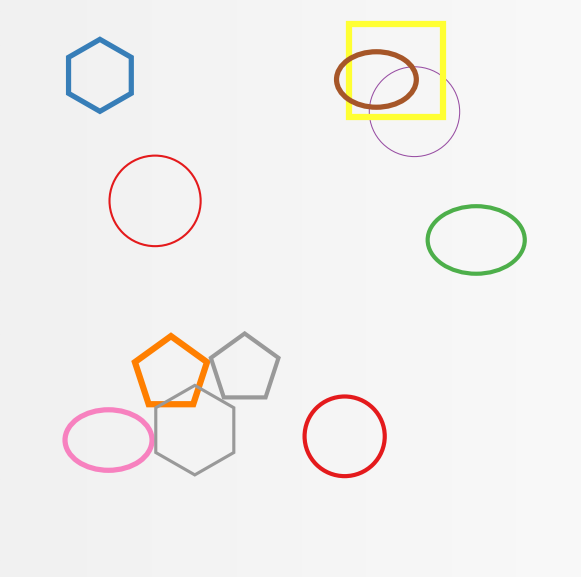[{"shape": "circle", "thickness": 2, "radius": 0.34, "center": [0.593, 0.244]}, {"shape": "circle", "thickness": 1, "radius": 0.39, "center": [0.267, 0.651]}, {"shape": "hexagon", "thickness": 2.5, "radius": 0.31, "center": [0.172, 0.869]}, {"shape": "oval", "thickness": 2, "radius": 0.42, "center": [0.819, 0.584]}, {"shape": "circle", "thickness": 0.5, "radius": 0.39, "center": [0.713, 0.806]}, {"shape": "pentagon", "thickness": 3, "radius": 0.33, "center": [0.294, 0.352]}, {"shape": "square", "thickness": 3, "radius": 0.4, "center": [0.682, 0.878]}, {"shape": "oval", "thickness": 2.5, "radius": 0.34, "center": [0.648, 0.861]}, {"shape": "oval", "thickness": 2.5, "radius": 0.37, "center": [0.187, 0.237]}, {"shape": "pentagon", "thickness": 2, "radius": 0.31, "center": [0.421, 0.36]}, {"shape": "hexagon", "thickness": 1.5, "radius": 0.39, "center": [0.335, 0.254]}]